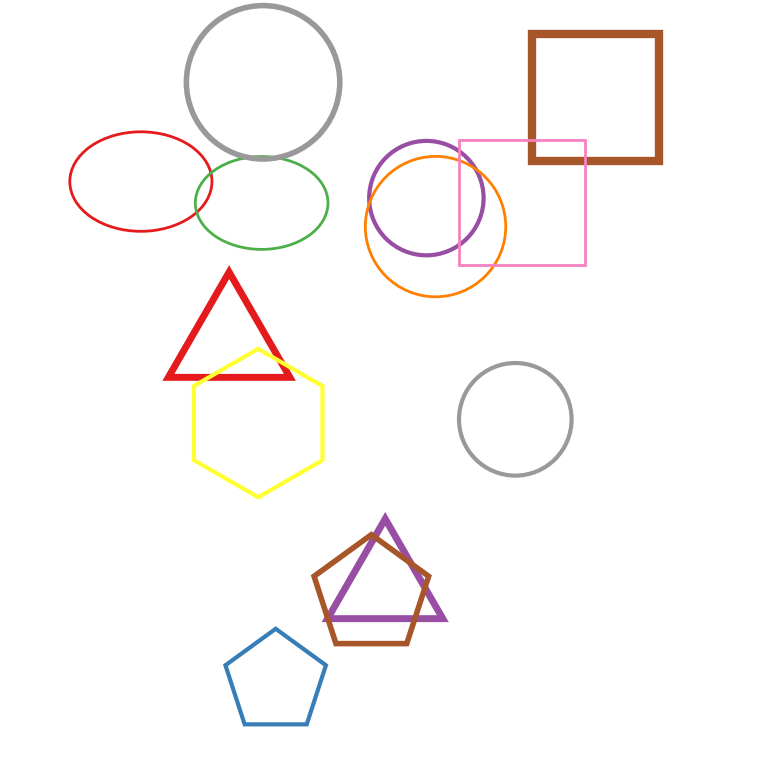[{"shape": "triangle", "thickness": 2.5, "radius": 0.46, "center": [0.298, 0.555]}, {"shape": "oval", "thickness": 1, "radius": 0.46, "center": [0.183, 0.764]}, {"shape": "pentagon", "thickness": 1.5, "radius": 0.34, "center": [0.358, 0.115]}, {"shape": "oval", "thickness": 1, "radius": 0.43, "center": [0.34, 0.736]}, {"shape": "triangle", "thickness": 2.5, "radius": 0.43, "center": [0.5, 0.24]}, {"shape": "circle", "thickness": 1.5, "radius": 0.37, "center": [0.554, 0.743]}, {"shape": "circle", "thickness": 1, "radius": 0.46, "center": [0.566, 0.706]}, {"shape": "hexagon", "thickness": 1.5, "radius": 0.48, "center": [0.335, 0.451]}, {"shape": "square", "thickness": 3, "radius": 0.41, "center": [0.773, 0.874]}, {"shape": "pentagon", "thickness": 2, "radius": 0.39, "center": [0.482, 0.227]}, {"shape": "square", "thickness": 1, "radius": 0.41, "center": [0.678, 0.737]}, {"shape": "circle", "thickness": 2, "radius": 0.5, "center": [0.342, 0.893]}, {"shape": "circle", "thickness": 1.5, "radius": 0.37, "center": [0.669, 0.455]}]